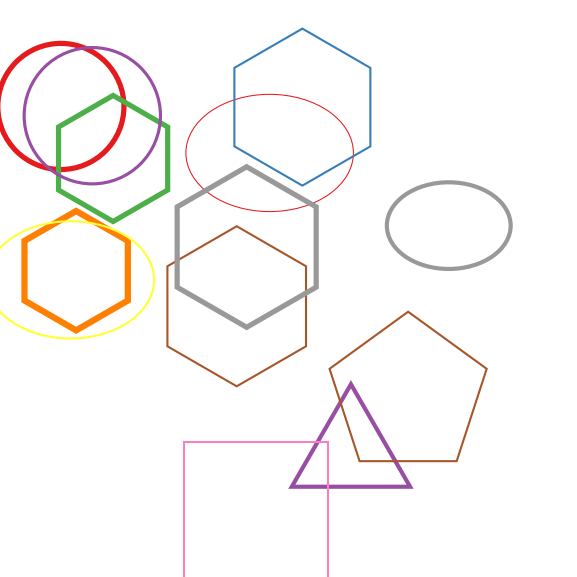[{"shape": "circle", "thickness": 2.5, "radius": 0.55, "center": [0.105, 0.815]}, {"shape": "oval", "thickness": 0.5, "radius": 0.73, "center": [0.467, 0.734]}, {"shape": "hexagon", "thickness": 1, "radius": 0.68, "center": [0.524, 0.814]}, {"shape": "hexagon", "thickness": 2.5, "radius": 0.55, "center": [0.196, 0.725]}, {"shape": "triangle", "thickness": 2, "radius": 0.59, "center": [0.608, 0.215]}, {"shape": "circle", "thickness": 1.5, "radius": 0.59, "center": [0.16, 0.799]}, {"shape": "hexagon", "thickness": 3, "radius": 0.52, "center": [0.132, 0.53]}, {"shape": "oval", "thickness": 1, "radius": 0.73, "center": [0.122, 0.515]}, {"shape": "hexagon", "thickness": 1, "radius": 0.69, "center": [0.41, 0.469]}, {"shape": "pentagon", "thickness": 1, "radius": 0.72, "center": [0.707, 0.316]}, {"shape": "square", "thickness": 1, "radius": 0.62, "center": [0.443, 0.11]}, {"shape": "oval", "thickness": 2, "radius": 0.54, "center": [0.777, 0.608]}, {"shape": "hexagon", "thickness": 2.5, "radius": 0.69, "center": [0.427, 0.571]}]